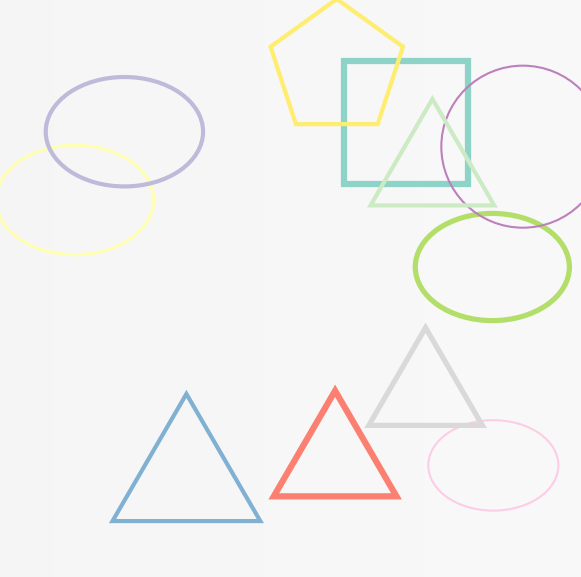[{"shape": "square", "thickness": 3, "radius": 0.53, "center": [0.699, 0.787]}, {"shape": "oval", "thickness": 1.5, "radius": 0.68, "center": [0.129, 0.653]}, {"shape": "oval", "thickness": 2, "radius": 0.68, "center": [0.214, 0.771]}, {"shape": "triangle", "thickness": 3, "radius": 0.61, "center": [0.577, 0.201]}, {"shape": "triangle", "thickness": 2, "radius": 0.73, "center": [0.321, 0.17]}, {"shape": "oval", "thickness": 2.5, "radius": 0.66, "center": [0.847, 0.537]}, {"shape": "oval", "thickness": 1, "radius": 0.56, "center": [0.849, 0.193]}, {"shape": "triangle", "thickness": 2.5, "radius": 0.56, "center": [0.732, 0.319]}, {"shape": "circle", "thickness": 1, "radius": 0.7, "center": [0.9, 0.745]}, {"shape": "triangle", "thickness": 2, "radius": 0.61, "center": [0.744, 0.705]}, {"shape": "pentagon", "thickness": 2, "radius": 0.6, "center": [0.579, 0.881]}]